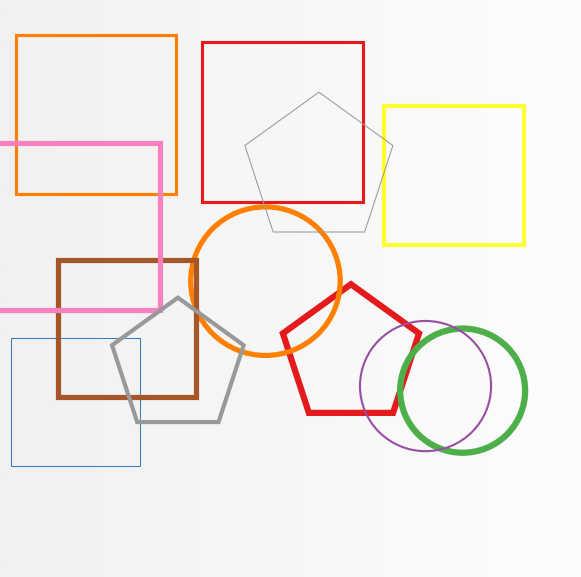[{"shape": "square", "thickness": 1.5, "radius": 0.69, "center": [0.486, 0.788]}, {"shape": "pentagon", "thickness": 3, "radius": 0.62, "center": [0.604, 0.384]}, {"shape": "square", "thickness": 0.5, "radius": 0.55, "center": [0.129, 0.303]}, {"shape": "circle", "thickness": 3, "radius": 0.54, "center": [0.796, 0.323]}, {"shape": "circle", "thickness": 1, "radius": 0.56, "center": [0.732, 0.331]}, {"shape": "square", "thickness": 1.5, "radius": 0.69, "center": [0.165, 0.802]}, {"shape": "circle", "thickness": 2.5, "radius": 0.64, "center": [0.457, 0.512]}, {"shape": "square", "thickness": 2, "radius": 0.6, "center": [0.781, 0.695]}, {"shape": "square", "thickness": 2.5, "radius": 0.6, "center": [0.219, 0.43]}, {"shape": "square", "thickness": 2.5, "radius": 0.72, "center": [0.13, 0.608]}, {"shape": "pentagon", "thickness": 2, "radius": 0.6, "center": [0.306, 0.365]}, {"shape": "pentagon", "thickness": 0.5, "radius": 0.67, "center": [0.549, 0.706]}]